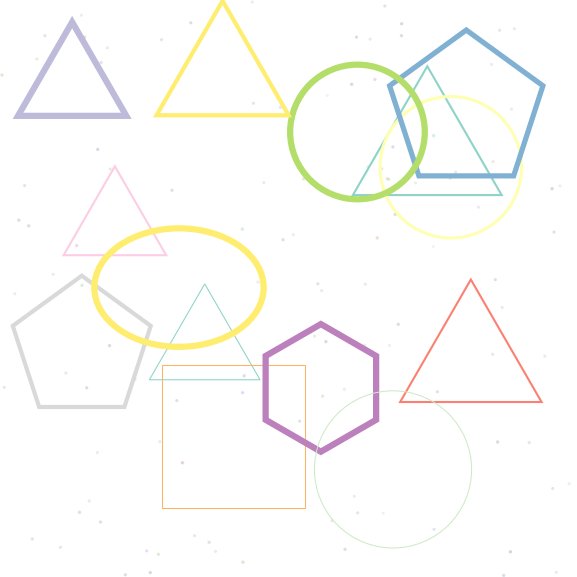[{"shape": "triangle", "thickness": 1, "radius": 0.74, "center": [0.74, 0.736]}, {"shape": "triangle", "thickness": 0.5, "radius": 0.55, "center": [0.355, 0.397]}, {"shape": "circle", "thickness": 1.5, "radius": 0.61, "center": [0.781, 0.709]}, {"shape": "triangle", "thickness": 3, "radius": 0.54, "center": [0.125, 0.853]}, {"shape": "triangle", "thickness": 1, "radius": 0.71, "center": [0.815, 0.374]}, {"shape": "pentagon", "thickness": 2.5, "radius": 0.7, "center": [0.807, 0.808]}, {"shape": "square", "thickness": 0.5, "radius": 0.62, "center": [0.404, 0.243]}, {"shape": "circle", "thickness": 3, "radius": 0.58, "center": [0.619, 0.771]}, {"shape": "triangle", "thickness": 1, "radius": 0.51, "center": [0.199, 0.609]}, {"shape": "pentagon", "thickness": 2, "radius": 0.63, "center": [0.142, 0.396]}, {"shape": "hexagon", "thickness": 3, "radius": 0.55, "center": [0.556, 0.327]}, {"shape": "circle", "thickness": 0.5, "radius": 0.68, "center": [0.681, 0.186]}, {"shape": "triangle", "thickness": 2, "radius": 0.66, "center": [0.385, 0.866]}, {"shape": "oval", "thickness": 3, "radius": 0.73, "center": [0.31, 0.501]}]